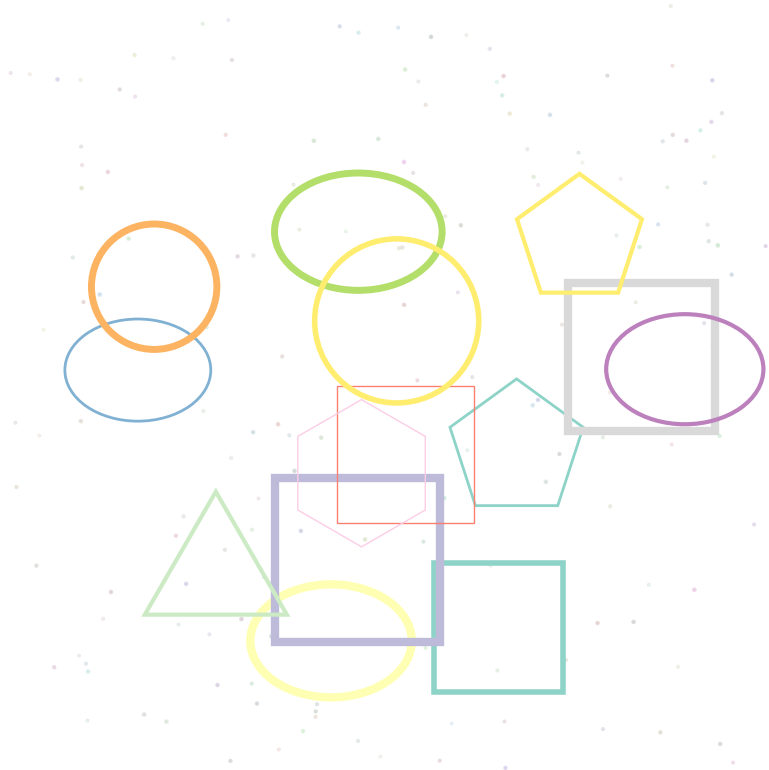[{"shape": "square", "thickness": 2, "radius": 0.42, "center": [0.648, 0.185]}, {"shape": "pentagon", "thickness": 1, "radius": 0.45, "center": [0.671, 0.417]}, {"shape": "oval", "thickness": 3, "radius": 0.52, "center": [0.43, 0.168]}, {"shape": "square", "thickness": 3, "radius": 0.53, "center": [0.464, 0.273]}, {"shape": "square", "thickness": 0.5, "radius": 0.45, "center": [0.527, 0.409]}, {"shape": "oval", "thickness": 1, "radius": 0.47, "center": [0.179, 0.519]}, {"shape": "circle", "thickness": 2.5, "radius": 0.41, "center": [0.2, 0.628]}, {"shape": "oval", "thickness": 2.5, "radius": 0.54, "center": [0.465, 0.699]}, {"shape": "hexagon", "thickness": 0.5, "radius": 0.48, "center": [0.47, 0.385]}, {"shape": "square", "thickness": 3, "radius": 0.48, "center": [0.833, 0.537]}, {"shape": "oval", "thickness": 1.5, "radius": 0.51, "center": [0.889, 0.521]}, {"shape": "triangle", "thickness": 1.5, "radius": 0.53, "center": [0.28, 0.255]}, {"shape": "circle", "thickness": 2, "radius": 0.53, "center": [0.515, 0.583]}, {"shape": "pentagon", "thickness": 1.5, "radius": 0.43, "center": [0.753, 0.689]}]